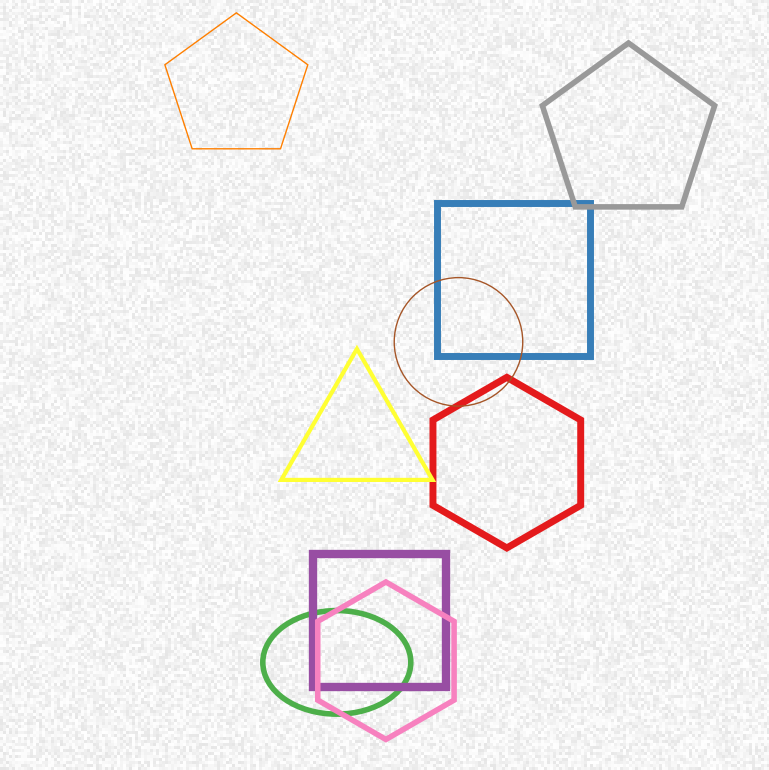[{"shape": "hexagon", "thickness": 2.5, "radius": 0.55, "center": [0.658, 0.399]}, {"shape": "square", "thickness": 2.5, "radius": 0.5, "center": [0.667, 0.637]}, {"shape": "oval", "thickness": 2, "radius": 0.48, "center": [0.437, 0.14]}, {"shape": "square", "thickness": 3, "radius": 0.43, "center": [0.492, 0.194]}, {"shape": "pentagon", "thickness": 0.5, "radius": 0.49, "center": [0.307, 0.886]}, {"shape": "triangle", "thickness": 1.5, "radius": 0.57, "center": [0.464, 0.433]}, {"shape": "circle", "thickness": 0.5, "radius": 0.42, "center": [0.595, 0.556]}, {"shape": "hexagon", "thickness": 2, "radius": 0.51, "center": [0.501, 0.142]}, {"shape": "pentagon", "thickness": 2, "radius": 0.59, "center": [0.816, 0.826]}]